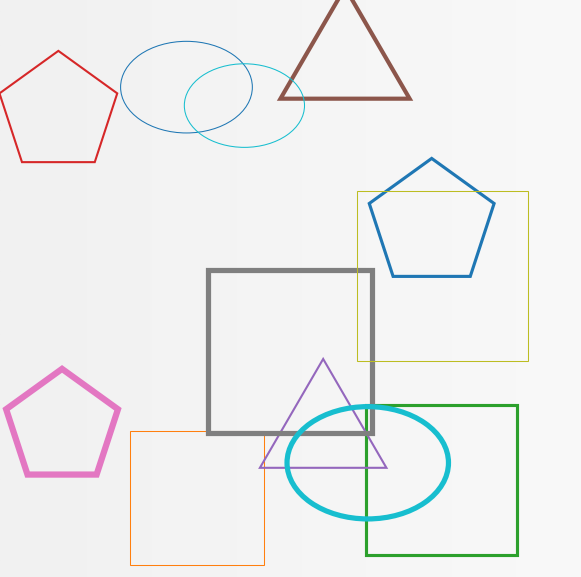[{"shape": "pentagon", "thickness": 1.5, "radius": 0.56, "center": [0.743, 0.612]}, {"shape": "oval", "thickness": 0.5, "radius": 0.57, "center": [0.321, 0.848]}, {"shape": "square", "thickness": 0.5, "radius": 0.58, "center": [0.339, 0.137]}, {"shape": "square", "thickness": 1.5, "radius": 0.65, "center": [0.759, 0.168]}, {"shape": "pentagon", "thickness": 1, "radius": 0.53, "center": [0.1, 0.805]}, {"shape": "triangle", "thickness": 1, "radius": 0.63, "center": [0.556, 0.252]}, {"shape": "triangle", "thickness": 2, "radius": 0.64, "center": [0.594, 0.892]}, {"shape": "pentagon", "thickness": 3, "radius": 0.51, "center": [0.107, 0.259]}, {"shape": "square", "thickness": 2.5, "radius": 0.71, "center": [0.499, 0.39]}, {"shape": "square", "thickness": 0.5, "radius": 0.74, "center": [0.761, 0.522]}, {"shape": "oval", "thickness": 0.5, "radius": 0.52, "center": [0.421, 0.816]}, {"shape": "oval", "thickness": 2.5, "radius": 0.69, "center": [0.633, 0.198]}]